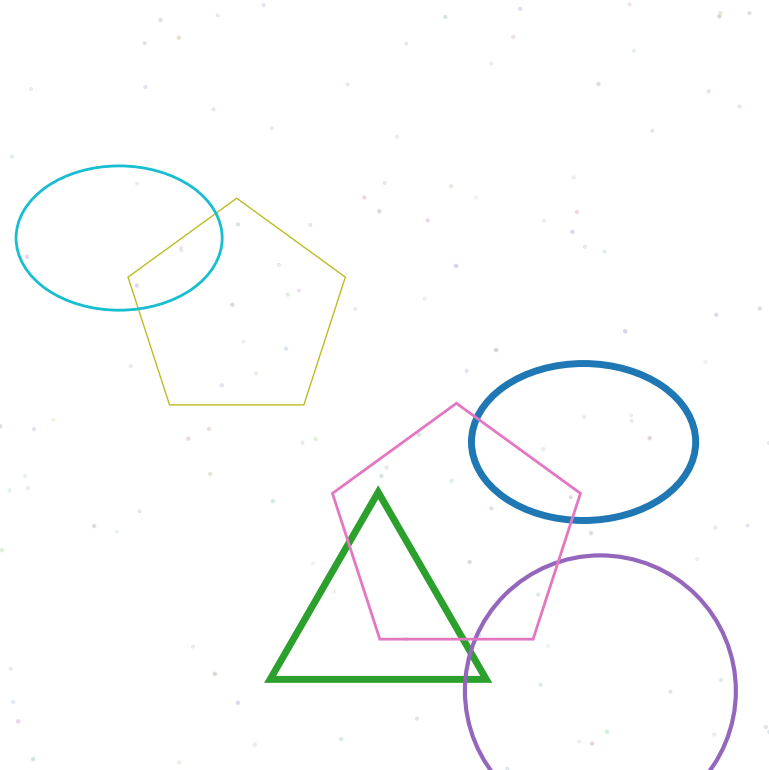[{"shape": "oval", "thickness": 2.5, "radius": 0.73, "center": [0.758, 0.426]}, {"shape": "triangle", "thickness": 2.5, "radius": 0.81, "center": [0.491, 0.199]}, {"shape": "circle", "thickness": 1.5, "radius": 0.88, "center": [0.78, 0.103]}, {"shape": "pentagon", "thickness": 1, "radius": 0.85, "center": [0.593, 0.307]}, {"shape": "pentagon", "thickness": 0.5, "radius": 0.74, "center": [0.307, 0.594]}, {"shape": "oval", "thickness": 1, "radius": 0.67, "center": [0.155, 0.691]}]